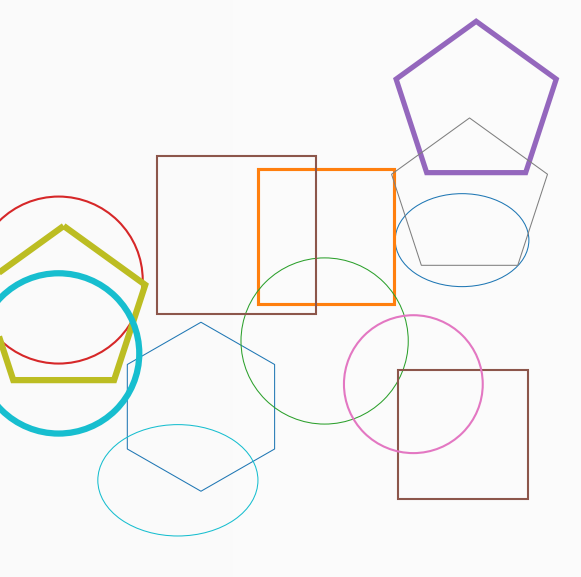[{"shape": "hexagon", "thickness": 0.5, "radius": 0.73, "center": [0.346, 0.295]}, {"shape": "oval", "thickness": 0.5, "radius": 0.57, "center": [0.795, 0.583]}, {"shape": "square", "thickness": 1.5, "radius": 0.59, "center": [0.561, 0.59]}, {"shape": "circle", "thickness": 0.5, "radius": 0.72, "center": [0.558, 0.409]}, {"shape": "circle", "thickness": 1, "radius": 0.72, "center": [0.101, 0.514]}, {"shape": "pentagon", "thickness": 2.5, "radius": 0.72, "center": [0.819, 0.817]}, {"shape": "square", "thickness": 1, "radius": 0.68, "center": [0.407, 0.592]}, {"shape": "square", "thickness": 1, "radius": 0.56, "center": [0.796, 0.246]}, {"shape": "circle", "thickness": 1, "radius": 0.6, "center": [0.711, 0.334]}, {"shape": "pentagon", "thickness": 0.5, "radius": 0.71, "center": [0.808, 0.654]}, {"shape": "pentagon", "thickness": 3, "radius": 0.74, "center": [0.11, 0.46]}, {"shape": "oval", "thickness": 0.5, "radius": 0.69, "center": [0.306, 0.167]}, {"shape": "circle", "thickness": 3, "radius": 0.69, "center": [0.101, 0.387]}]